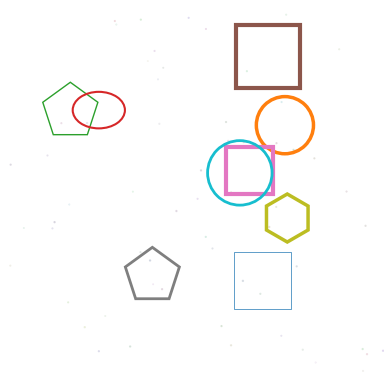[{"shape": "square", "thickness": 0.5, "radius": 0.37, "center": [0.681, 0.272]}, {"shape": "circle", "thickness": 2.5, "radius": 0.37, "center": [0.74, 0.675]}, {"shape": "pentagon", "thickness": 1, "radius": 0.38, "center": [0.183, 0.711]}, {"shape": "oval", "thickness": 1.5, "radius": 0.34, "center": [0.257, 0.714]}, {"shape": "square", "thickness": 3, "radius": 0.41, "center": [0.696, 0.853]}, {"shape": "square", "thickness": 3, "radius": 0.31, "center": [0.648, 0.557]}, {"shape": "pentagon", "thickness": 2, "radius": 0.37, "center": [0.396, 0.284]}, {"shape": "hexagon", "thickness": 2.5, "radius": 0.31, "center": [0.746, 0.434]}, {"shape": "circle", "thickness": 2, "radius": 0.42, "center": [0.623, 0.551]}]